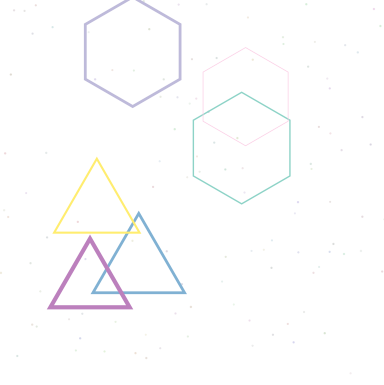[{"shape": "hexagon", "thickness": 1, "radius": 0.72, "center": [0.628, 0.615]}, {"shape": "hexagon", "thickness": 2, "radius": 0.71, "center": [0.345, 0.865]}, {"shape": "triangle", "thickness": 2, "radius": 0.69, "center": [0.36, 0.308]}, {"shape": "hexagon", "thickness": 0.5, "radius": 0.64, "center": [0.638, 0.749]}, {"shape": "triangle", "thickness": 3, "radius": 0.59, "center": [0.234, 0.261]}, {"shape": "triangle", "thickness": 1.5, "radius": 0.64, "center": [0.252, 0.46]}]